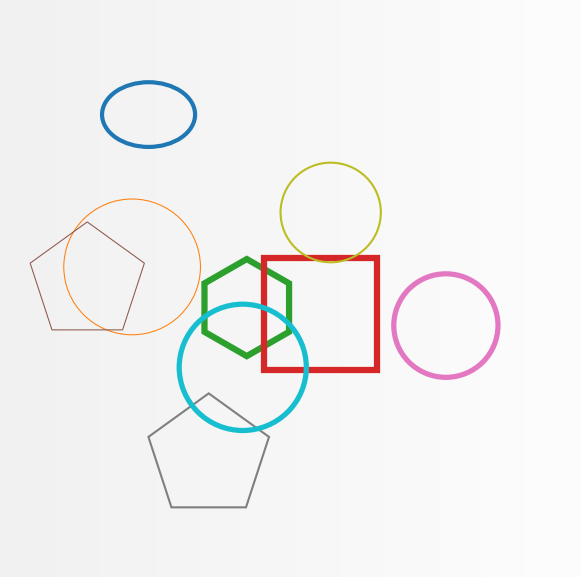[{"shape": "oval", "thickness": 2, "radius": 0.4, "center": [0.256, 0.801]}, {"shape": "circle", "thickness": 0.5, "radius": 0.59, "center": [0.227, 0.537]}, {"shape": "hexagon", "thickness": 3, "radius": 0.42, "center": [0.425, 0.467]}, {"shape": "square", "thickness": 3, "radius": 0.49, "center": [0.551, 0.455]}, {"shape": "pentagon", "thickness": 0.5, "radius": 0.52, "center": [0.15, 0.512]}, {"shape": "circle", "thickness": 2.5, "radius": 0.45, "center": [0.767, 0.435]}, {"shape": "pentagon", "thickness": 1, "radius": 0.55, "center": [0.359, 0.209]}, {"shape": "circle", "thickness": 1, "radius": 0.43, "center": [0.569, 0.631]}, {"shape": "circle", "thickness": 2.5, "radius": 0.55, "center": [0.418, 0.363]}]